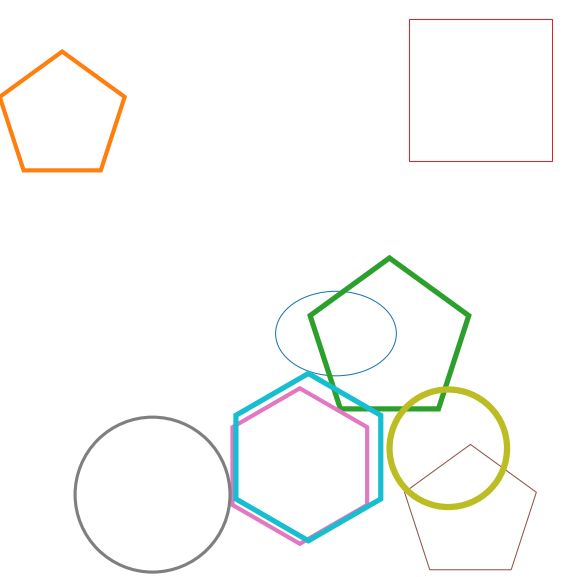[{"shape": "oval", "thickness": 0.5, "radius": 0.52, "center": [0.582, 0.422]}, {"shape": "pentagon", "thickness": 2, "radius": 0.57, "center": [0.108, 0.796]}, {"shape": "pentagon", "thickness": 2.5, "radius": 0.72, "center": [0.674, 0.408]}, {"shape": "square", "thickness": 0.5, "radius": 0.62, "center": [0.832, 0.843]}, {"shape": "pentagon", "thickness": 0.5, "radius": 0.6, "center": [0.815, 0.11]}, {"shape": "hexagon", "thickness": 2, "radius": 0.67, "center": [0.519, 0.192]}, {"shape": "circle", "thickness": 1.5, "radius": 0.67, "center": [0.264, 0.143]}, {"shape": "circle", "thickness": 3, "radius": 0.51, "center": [0.776, 0.223]}, {"shape": "hexagon", "thickness": 2.5, "radius": 0.72, "center": [0.534, 0.208]}]